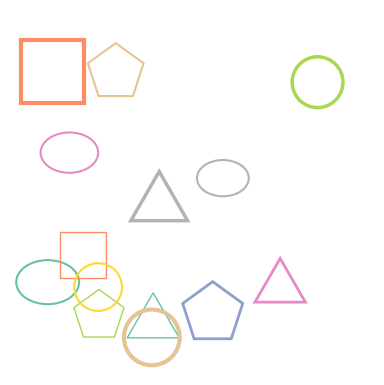[{"shape": "triangle", "thickness": 1, "radius": 0.39, "center": [0.398, 0.161]}, {"shape": "oval", "thickness": 1.5, "radius": 0.41, "center": [0.124, 0.267]}, {"shape": "square", "thickness": 3, "radius": 0.41, "center": [0.136, 0.815]}, {"shape": "square", "thickness": 1, "radius": 0.3, "center": [0.215, 0.338]}, {"shape": "pentagon", "thickness": 2, "radius": 0.41, "center": [0.552, 0.186]}, {"shape": "oval", "thickness": 1.5, "radius": 0.37, "center": [0.18, 0.604]}, {"shape": "triangle", "thickness": 2, "radius": 0.38, "center": [0.728, 0.253]}, {"shape": "pentagon", "thickness": 1, "radius": 0.34, "center": [0.257, 0.18]}, {"shape": "circle", "thickness": 2.5, "radius": 0.33, "center": [0.825, 0.787]}, {"shape": "circle", "thickness": 1.5, "radius": 0.31, "center": [0.255, 0.254]}, {"shape": "pentagon", "thickness": 1.5, "radius": 0.38, "center": [0.301, 0.812]}, {"shape": "circle", "thickness": 3, "radius": 0.36, "center": [0.394, 0.124]}, {"shape": "oval", "thickness": 1.5, "radius": 0.34, "center": [0.579, 0.537]}, {"shape": "triangle", "thickness": 2.5, "radius": 0.43, "center": [0.414, 0.469]}]